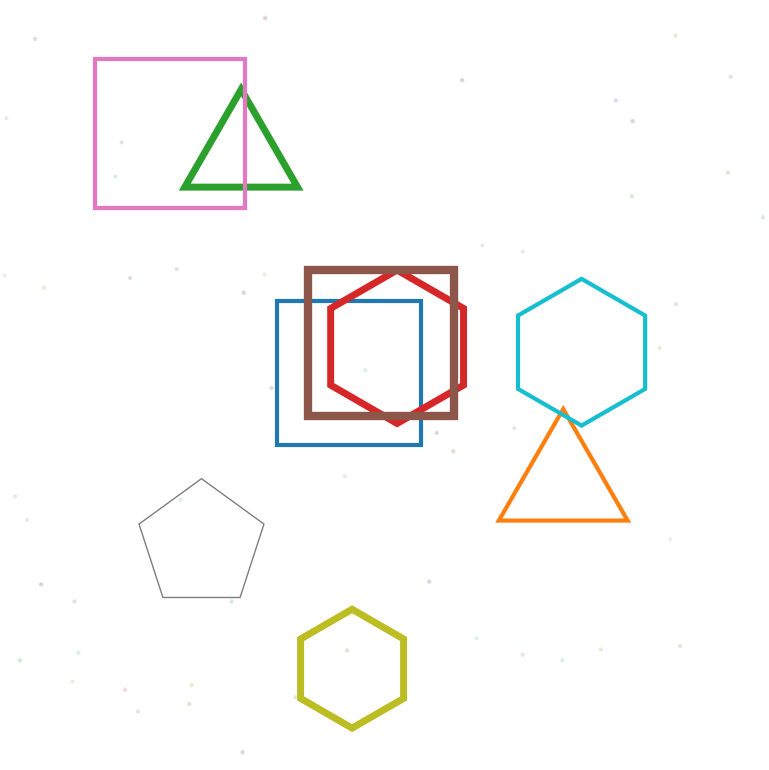[{"shape": "square", "thickness": 1.5, "radius": 0.47, "center": [0.454, 0.515]}, {"shape": "triangle", "thickness": 1.5, "radius": 0.48, "center": [0.731, 0.372]}, {"shape": "triangle", "thickness": 2.5, "radius": 0.42, "center": [0.313, 0.799]}, {"shape": "hexagon", "thickness": 2.5, "radius": 0.5, "center": [0.516, 0.55]}, {"shape": "square", "thickness": 3, "radius": 0.47, "center": [0.495, 0.554]}, {"shape": "square", "thickness": 1.5, "radius": 0.49, "center": [0.221, 0.827]}, {"shape": "pentagon", "thickness": 0.5, "radius": 0.43, "center": [0.262, 0.293]}, {"shape": "hexagon", "thickness": 2.5, "radius": 0.39, "center": [0.457, 0.132]}, {"shape": "hexagon", "thickness": 1.5, "radius": 0.48, "center": [0.755, 0.543]}]